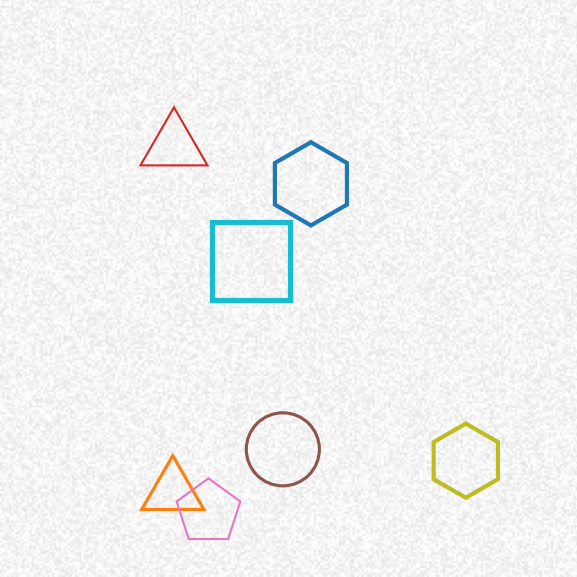[{"shape": "hexagon", "thickness": 2, "radius": 0.36, "center": [0.538, 0.681]}, {"shape": "triangle", "thickness": 1.5, "radius": 0.31, "center": [0.299, 0.148]}, {"shape": "triangle", "thickness": 1, "radius": 0.33, "center": [0.301, 0.746]}, {"shape": "circle", "thickness": 1.5, "radius": 0.32, "center": [0.49, 0.221]}, {"shape": "pentagon", "thickness": 1, "radius": 0.29, "center": [0.361, 0.113]}, {"shape": "hexagon", "thickness": 2, "radius": 0.32, "center": [0.807, 0.201]}, {"shape": "square", "thickness": 2.5, "radius": 0.34, "center": [0.434, 0.547]}]